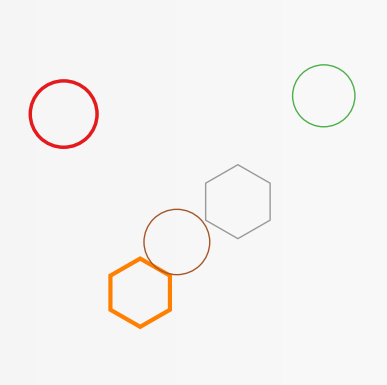[{"shape": "circle", "thickness": 2.5, "radius": 0.43, "center": [0.164, 0.704]}, {"shape": "circle", "thickness": 1, "radius": 0.4, "center": [0.836, 0.751]}, {"shape": "hexagon", "thickness": 3, "radius": 0.44, "center": [0.362, 0.24]}, {"shape": "circle", "thickness": 1, "radius": 0.42, "center": [0.456, 0.371]}, {"shape": "hexagon", "thickness": 1, "radius": 0.48, "center": [0.614, 0.476]}]